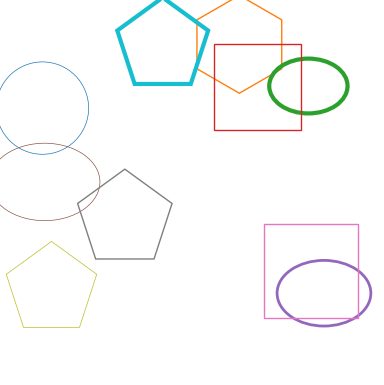[{"shape": "circle", "thickness": 0.5, "radius": 0.6, "center": [0.11, 0.719]}, {"shape": "hexagon", "thickness": 1, "radius": 0.64, "center": [0.622, 0.885]}, {"shape": "oval", "thickness": 3, "radius": 0.51, "center": [0.801, 0.777]}, {"shape": "square", "thickness": 1, "radius": 0.56, "center": [0.67, 0.774]}, {"shape": "oval", "thickness": 2, "radius": 0.61, "center": [0.841, 0.238]}, {"shape": "oval", "thickness": 0.5, "radius": 0.72, "center": [0.116, 0.527]}, {"shape": "square", "thickness": 1, "radius": 0.61, "center": [0.807, 0.295]}, {"shape": "pentagon", "thickness": 1, "radius": 0.64, "center": [0.324, 0.432]}, {"shape": "pentagon", "thickness": 0.5, "radius": 0.62, "center": [0.134, 0.249]}, {"shape": "pentagon", "thickness": 3, "radius": 0.62, "center": [0.423, 0.882]}]